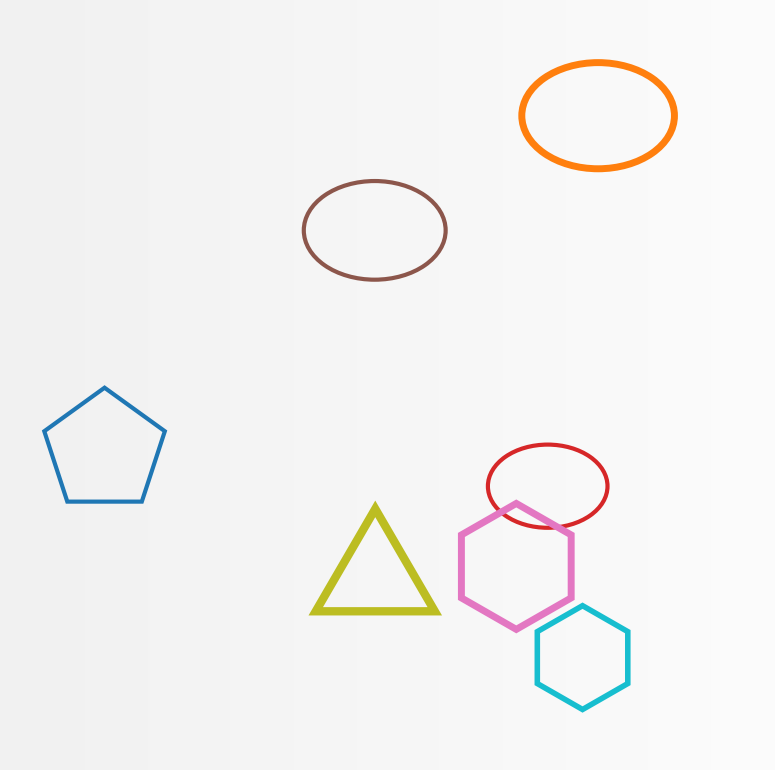[{"shape": "pentagon", "thickness": 1.5, "radius": 0.41, "center": [0.135, 0.415]}, {"shape": "oval", "thickness": 2.5, "radius": 0.49, "center": [0.772, 0.85]}, {"shape": "oval", "thickness": 1.5, "radius": 0.39, "center": [0.707, 0.369]}, {"shape": "oval", "thickness": 1.5, "radius": 0.46, "center": [0.484, 0.701]}, {"shape": "hexagon", "thickness": 2.5, "radius": 0.41, "center": [0.666, 0.264]}, {"shape": "triangle", "thickness": 3, "radius": 0.44, "center": [0.484, 0.25]}, {"shape": "hexagon", "thickness": 2, "radius": 0.34, "center": [0.752, 0.146]}]